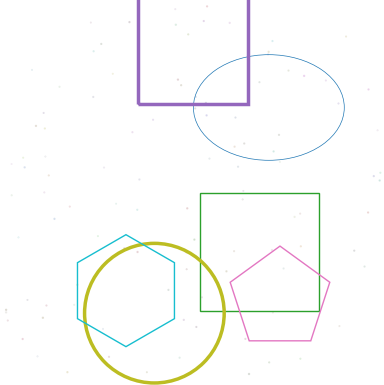[{"shape": "oval", "thickness": 0.5, "radius": 0.98, "center": [0.698, 0.721]}, {"shape": "square", "thickness": 1, "radius": 0.77, "center": [0.674, 0.346]}, {"shape": "square", "thickness": 2.5, "radius": 0.71, "center": [0.502, 0.872]}, {"shape": "pentagon", "thickness": 1, "radius": 0.68, "center": [0.727, 0.225]}, {"shape": "circle", "thickness": 2.5, "radius": 0.91, "center": [0.401, 0.187]}, {"shape": "hexagon", "thickness": 1, "radius": 0.73, "center": [0.327, 0.245]}]